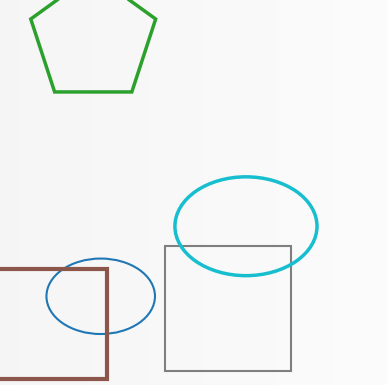[{"shape": "oval", "thickness": 1.5, "radius": 0.7, "center": [0.26, 0.23]}, {"shape": "pentagon", "thickness": 2.5, "radius": 0.85, "center": [0.241, 0.898]}, {"shape": "square", "thickness": 3, "radius": 0.72, "center": [0.133, 0.159]}, {"shape": "square", "thickness": 1.5, "radius": 0.81, "center": [0.589, 0.199]}, {"shape": "oval", "thickness": 2.5, "radius": 0.92, "center": [0.635, 0.412]}]